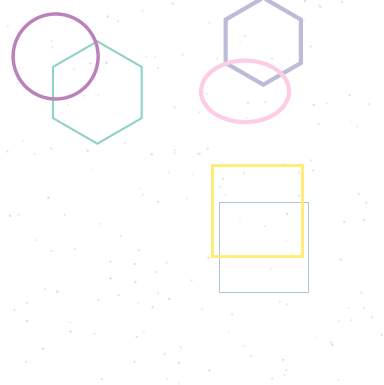[{"shape": "hexagon", "thickness": 1.5, "radius": 0.66, "center": [0.253, 0.76]}, {"shape": "hexagon", "thickness": 3, "radius": 0.56, "center": [0.684, 0.893]}, {"shape": "square", "thickness": 0.5, "radius": 0.58, "center": [0.684, 0.359]}, {"shape": "oval", "thickness": 3, "radius": 0.57, "center": [0.637, 0.763]}, {"shape": "circle", "thickness": 2.5, "radius": 0.55, "center": [0.144, 0.853]}, {"shape": "square", "thickness": 2, "radius": 0.59, "center": [0.667, 0.453]}]